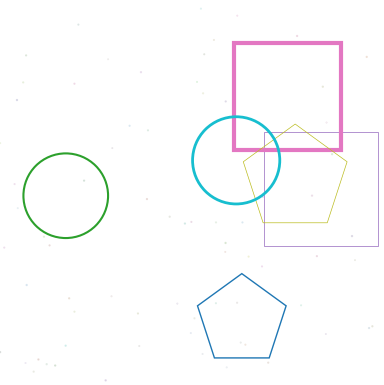[{"shape": "pentagon", "thickness": 1, "radius": 0.61, "center": [0.628, 0.168]}, {"shape": "circle", "thickness": 1.5, "radius": 0.55, "center": [0.171, 0.492]}, {"shape": "square", "thickness": 0.5, "radius": 0.74, "center": [0.834, 0.51]}, {"shape": "square", "thickness": 3, "radius": 0.7, "center": [0.747, 0.749]}, {"shape": "pentagon", "thickness": 0.5, "radius": 0.71, "center": [0.767, 0.536]}, {"shape": "circle", "thickness": 2, "radius": 0.57, "center": [0.613, 0.584]}]